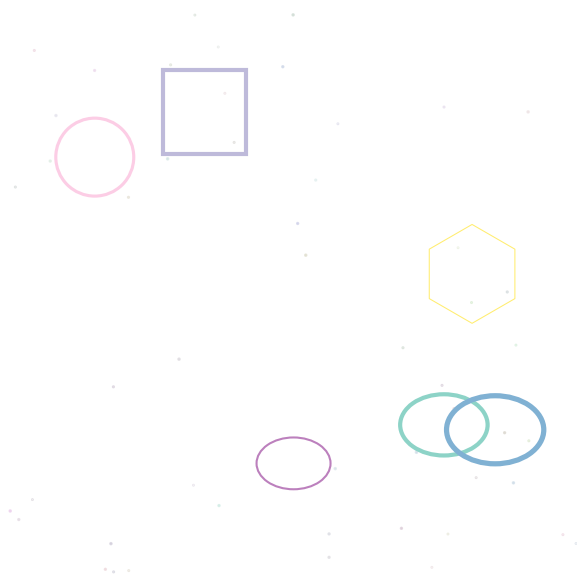[{"shape": "oval", "thickness": 2, "radius": 0.38, "center": [0.769, 0.263]}, {"shape": "square", "thickness": 2, "radius": 0.36, "center": [0.354, 0.805]}, {"shape": "oval", "thickness": 2.5, "radius": 0.42, "center": [0.857, 0.255]}, {"shape": "circle", "thickness": 1.5, "radius": 0.34, "center": [0.164, 0.727]}, {"shape": "oval", "thickness": 1, "radius": 0.32, "center": [0.508, 0.197]}, {"shape": "hexagon", "thickness": 0.5, "radius": 0.43, "center": [0.817, 0.525]}]